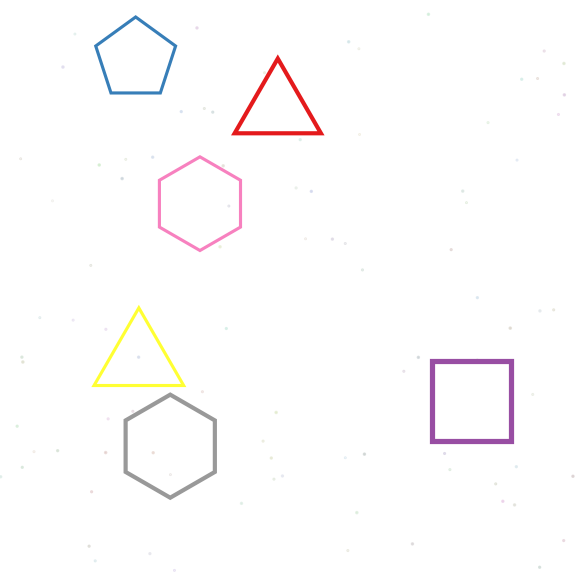[{"shape": "triangle", "thickness": 2, "radius": 0.43, "center": [0.481, 0.811]}, {"shape": "pentagon", "thickness": 1.5, "radius": 0.36, "center": [0.235, 0.897]}, {"shape": "square", "thickness": 2.5, "radius": 0.34, "center": [0.816, 0.305]}, {"shape": "triangle", "thickness": 1.5, "radius": 0.45, "center": [0.24, 0.376]}, {"shape": "hexagon", "thickness": 1.5, "radius": 0.41, "center": [0.346, 0.646]}, {"shape": "hexagon", "thickness": 2, "radius": 0.45, "center": [0.295, 0.227]}]